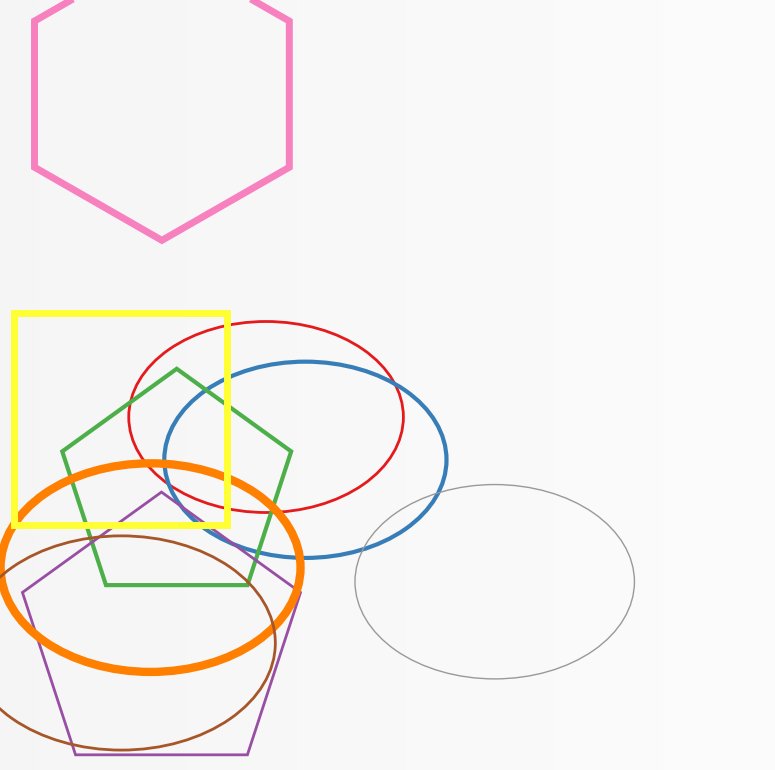[{"shape": "oval", "thickness": 1, "radius": 0.89, "center": [0.343, 0.458]}, {"shape": "oval", "thickness": 1.5, "radius": 0.91, "center": [0.394, 0.403]}, {"shape": "pentagon", "thickness": 1.5, "radius": 0.78, "center": [0.228, 0.366]}, {"shape": "pentagon", "thickness": 1, "radius": 0.94, "center": [0.208, 0.172]}, {"shape": "oval", "thickness": 3, "radius": 0.97, "center": [0.194, 0.263]}, {"shape": "square", "thickness": 2.5, "radius": 0.69, "center": [0.155, 0.455]}, {"shape": "oval", "thickness": 1, "radius": 0.99, "center": [0.157, 0.165]}, {"shape": "hexagon", "thickness": 2.5, "radius": 0.95, "center": [0.209, 0.878]}, {"shape": "oval", "thickness": 0.5, "radius": 0.9, "center": [0.638, 0.245]}]